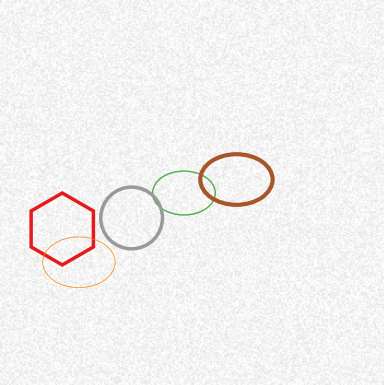[{"shape": "hexagon", "thickness": 2.5, "radius": 0.47, "center": [0.162, 0.405]}, {"shape": "oval", "thickness": 1, "radius": 0.41, "center": [0.478, 0.499]}, {"shape": "oval", "thickness": 0.5, "radius": 0.47, "center": [0.205, 0.319]}, {"shape": "oval", "thickness": 3, "radius": 0.47, "center": [0.614, 0.534]}, {"shape": "circle", "thickness": 2.5, "radius": 0.4, "center": [0.342, 0.434]}]